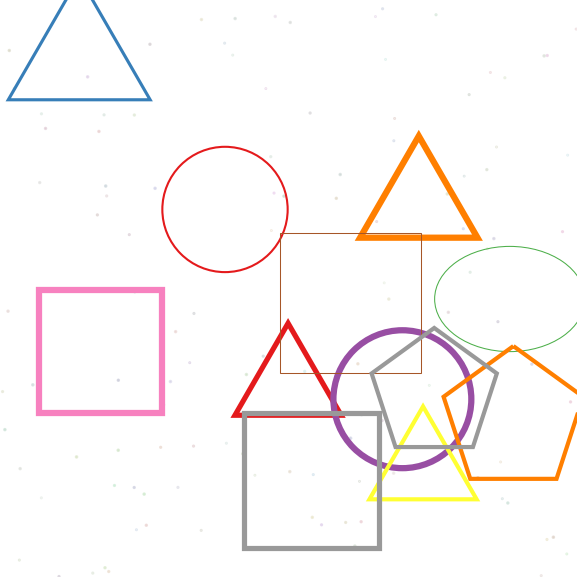[{"shape": "circle", "thickness": 1, "radius": 0.54, "center": [0.39, 0.636]}, {"shape": "triangle", "thickness": 2.5, "radius": 0.53, "center": [0.499, 0.333]}, {"shape": "triangle", "thickness": 1.5, "radius": 0.71, "center": [0.137, 0.897]}, {"shape": "oval", "thickness": 0.5, "radius": 0.65, "center": [0.883, 0.481]}, {"shape": "circle", "thickness": 3, "radius": 0.6, "center": [0.697, 0.308]}, {"shape": "triangle", "thickness": 3, "radius": 0.59, "center": [0.725, 0.646]}, {"shape": "pentagon", "thickness": 2, "radius": 0.64, "center": [0.889, 0.273]}, {"shape": "triangle", "thickness": 2, "radius": 0.54, "center": [0.733, 0.188]}, {"shape": "square", "thickness": 0.5, "radius": 0.61, "center": [0.607, 0.474]}, {"shape": "square", "thickness": 3, "radius": 0.53, "center": [0.174, 0.39]}, {"shape": "pentagon", "thickness": 2, "radius": 0.57, "center": [0.752, 0.317]}, {"shape": "square", "thickness": 2.5, "radius": 0.59, "center": [0.54, 0.167]}]